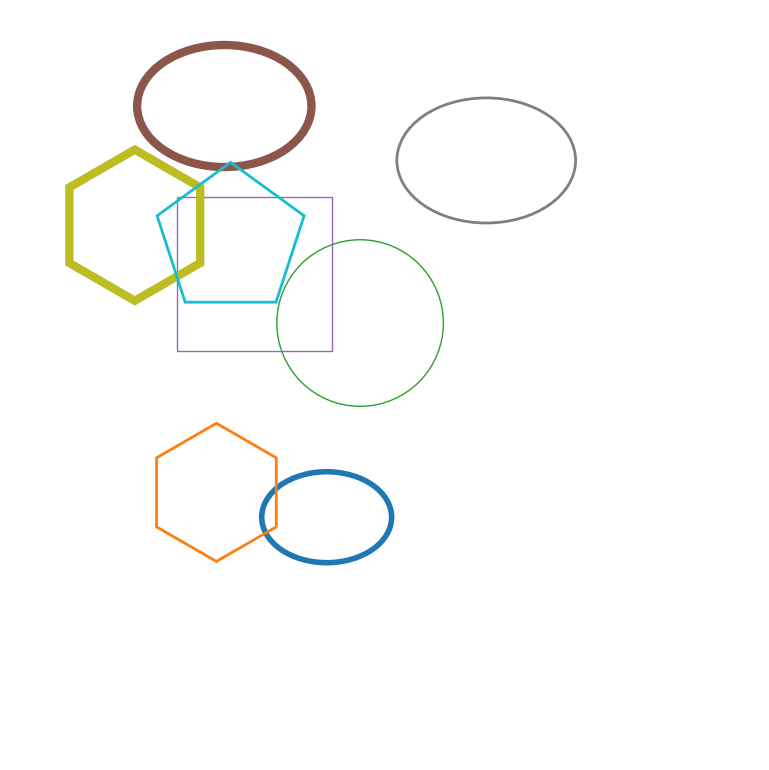[{"shape": "oval", "thickness": 2, "radius": 0.42, "center": [0.424, 0.328]}, {"shape": "hexagon", "thickness": 1, "radius": 0.45, "center": [0.281, 0.361]}, {"shape": "circle", "thickness": 0.5, "radius": 0.54, "center": [0.468, 0.58]}, {"shape": "square", "thickness": 0.5, "radius": 0.5, "center": [0.33, 0.644]}, {"shape": "oval", "thickness": 3, "radius": 0.57, "center": [0.291, 0.862]}, {"shape": "oval", "thickness": 1, "radius": 0.58, "center": [0.631, 0.792]}, {"shape": "hexagon", "thickness": 3, "radius": 0.49, "center": [0.175, 0.708]}, {"shape": "pentagon", "thickness": 1, "radius": 0.5, "center": [0.299, 0.689]}]